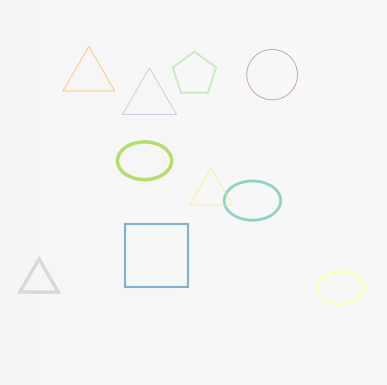[{"shape": "oval", "thickness": 2, "radius": 0.36, "center": [0.652, 0.479]}, {"shape": "oval", "thickness": 1.5, "radius": 0.3, "center": [0.878, 0.253]}, {"shape": "triangle", "thickness": 0.5, "radius": 0.4, "center": [0.386, 0.743]}, {"shape": "square", "thickness": 1.5, "radius": 0.4, "center": [0.405, 0.336]}, {"shape": "triangle", "thickness": 0.5, "radius": 0.39, "center": [0.229, 0.802]}, {"shape": "oval", "thickness": 2.5, "radius": 0.35, "center": [0.373, 0.582]}, {"shape": "triangle", "thickness": 2.5, "radius": 0.29, "center": [0.101, 0.27]}, {"shape": "circle", "thickness": 0.5, "radius": 0.33, "center": [0.702, 0.806]}, {"shape": "pentagon", "thickness": 1.5, "radius": 0.29, "center": [0.502, 0.807]}, {"shape": "triangle", "thickness": 0.5, "radius": 0.32, "center": [0.545, 0.499]}]